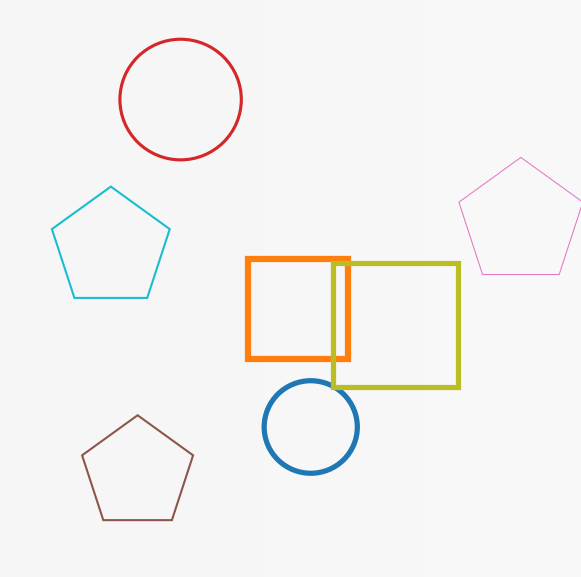[{"shape": "circle", "thickness": 2.5, "radius": 0.4, "center": [0.535, 0.26]}, {"shape": "square", "thickness": 3, "radius": 0.43, "center": [0.513, 0.465]}, {"shape": "circle", "thickness": 1.5, "radius": 0.52, "center": [0.311, 0.827]}, {"shape": "pentagon", "thickness": 1, "radius": 0.5, "center": [0.237, 0.18]}, {"shape": "pentagon", "thickness": 0.5, "radius": 0.56, "center": [0.896, 0.614]}, {"shape": "square", "thickness": 2.5, "radius": 0.54, "center": [0.681, 0.436]}, {"shape": "pentagon", "thickness": 1, "radius": 0.53, "center": [0.191, 0.569]}]